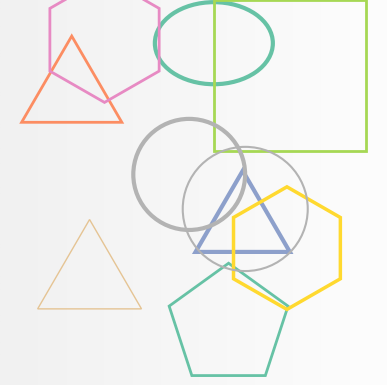[{"shape": "oval", "thickness": 3, "radius": 0.76, "center": [0.552, 0.888]}, {"shape": "pentagon", "thickness": 2, "radius": 0.81, "center": [0.59, 0.155]}, {"shape": "triangle", "thickness": 2, "radius": 0.75, "center": [0.185, 0.757]}, {"shape": "triangle", "thickness": 3, "radius": 0.7, "center": [0.626, 0.416]}, {"shape": "hexagon", "thickness": 2, "radius": 0.81, "center": [0.27, 0.897]}, {"shape": "square", "thickness": 2, "radius": 0.98, "center": [0.748, 0.804]}, {"shape": "hexagon", "thickness": 2.5, "radius": 0.8, "center": [0.74, 0.356]}, {"shape": "triangle", "thickness": 1, "radius": 0.77, "center": [0.231, 0.275]}, {"shape": "circle", "thickness": 1.5, "radius": 0.81, "center": [0.633, 0.457]}, {"shape": "circle", "thickness": 3, "radius": 0.72, "center": [0.488, 0.547]}]